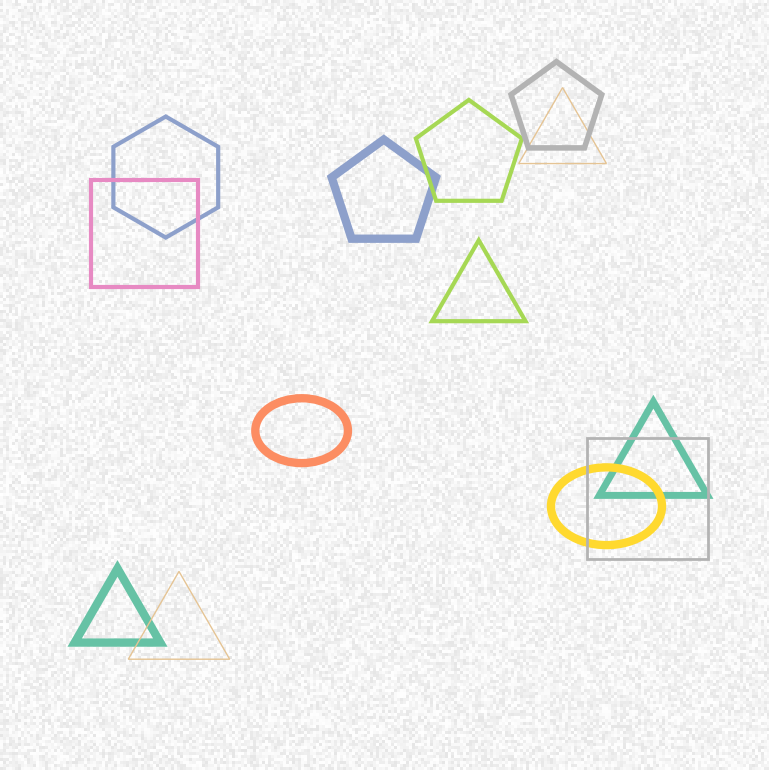[{"shape": "triangle", "thickness": 3, "radius": 0.32, "center": [0.153, 0.198]}, {"shape": "triangle", "thickness": 2.5, "radius": 0.41, "center": [0.849, 0.397]}, {"shape": "oval", "thickness": 3, "radius": 0.3, "center": [0.392, 0.441]}, {"shape": "pentagon", "thickness": 3, "radius": 0.36, "center": [0.498, 0.748]}, {"shape": "hexagon", "thickness": 1.5, "radius": 0.39, "center": [0.215, 0.77]}, {"shape": "square", "thickness": 1.5, "radius": 0.35, "center": [0.187, 0.697]}, {"shape": "triangle", "thickness": 1.5, "radius": 0.35, "center": [0.622, 0.618]}, {"shape": "pentagon", "thickness": 1.5, "radius": 0.36, "center": [0.609, 0.798]}, {"shape": "oval", "thickness": 3, "radius": 0.36, "center": [0.788, 0.343]}, {"shape": "triangle", "thickness": 0.5, "radius": 0.38, "center": [0.232, 0.182]}, {"shape": "triangle", "thickness": 0.5, "radius": 0.33, "center": [0.731, 0.82]}, {"shape": "pentagon", "thickness": 2, "radius": 0.31, "center": [0.723, 0.858]}, {"shape": "square", "thickness": 1, "radius": 0.39, "center": [0.841, 0.353]}]